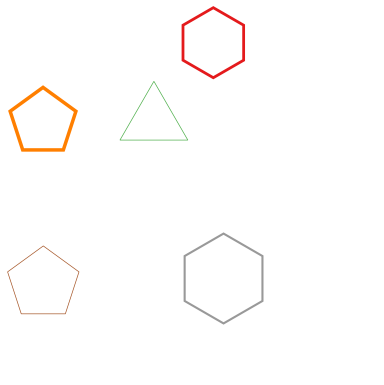[{"shape": "hexagon", "thickness": 2, "radius": 0.45, "center": [0.554, 0.889]}, {"shape": "triangle", "thickness": 0.5, "radius": 0.51, "center": [0.4, 0.687]}, {"shape": "pentagon", "thickness": 2.5, "radius": 0.45, "center": [0.112, 0.683]}, {"shape": "pentagon", "thickness": 0.5, "radius": 0.49, "center": [0.112, 0.264]}, {"shape": "hexagon", "thickness": 1.5, "radius": 0.58, "center": [0.581, 0.277]}]